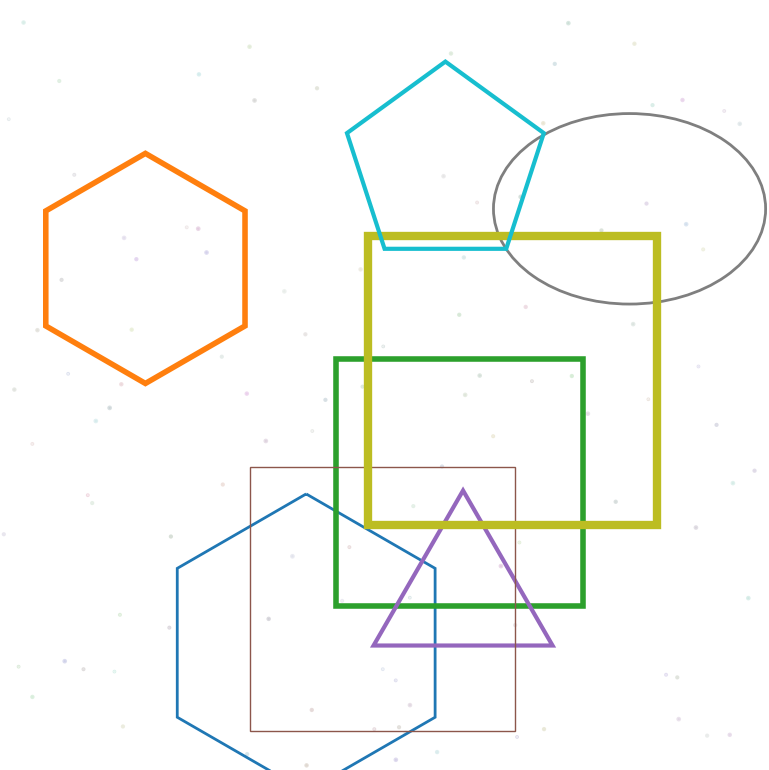[{"shape": "hexagon", "thickness": 1, "radius": 0.97, "center": [0.398, 0.165]}, {"shape": "hexagon", "thickness": 2, "radius": 0.75, "center": [0.189, 0.651]}, {"shape": "square", "thickness": 2, "radius": 0.8, "center": [0.596, 0.373]}, {"shape": "triangle", "thickness": 1.5, "radius": 0.67, "center": [0.601, 0.229]}, {"shape": "square", "thickness": 0.5, "radius": 0.86, "center": [0.496, 0.222]}, {"shape": "oval", "thickness": 1, "radius": 0.88, "center": [0.818, 0.729]}, {"shape": "square", "thickness": 3, "radius": 0.94, "center": [0.666, 0.506]}, {"shape": "pentagon", "thickness": 1.5, "radius": 0.67, "center": [0.578, 0.786]}]